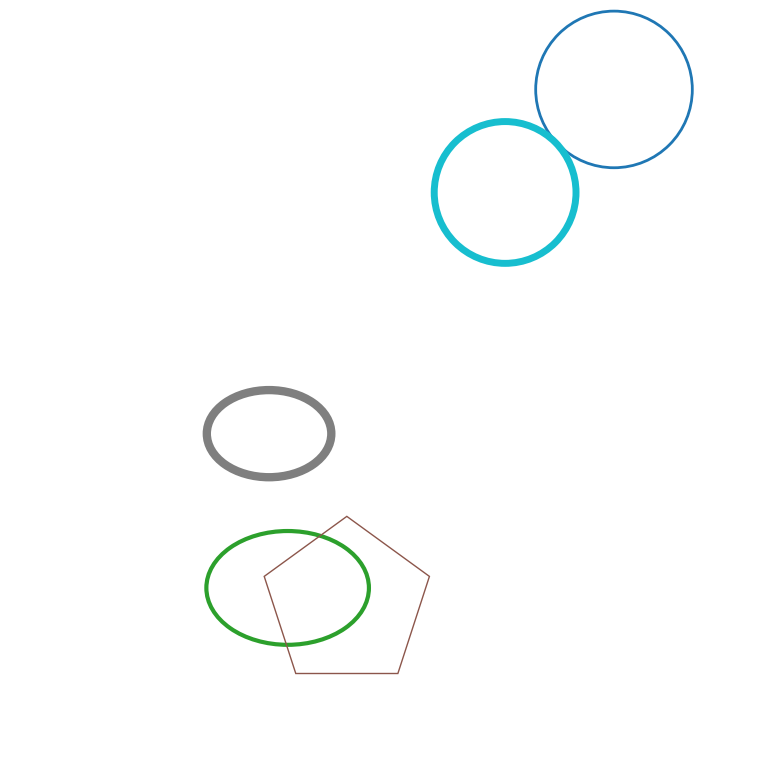[{"shape": "circle", "thickness": 1, "radius": 0.51, "center": [0.797, 0.884]}, {"shape": "oval", "thickness": 1.5, "radius": 0.53, "center": [0.374, 0.236]}, {"shape": "pentagon", "thickness": 0.5, "radius": 0.56, "center": [0.45, 0.217]}, {"shape": "oval", "thickness": 3, "radius": 0.4, "center": [0.349, 0.437]}, {"shape": "circle", "thickness": 2.5, "radius": 0.46, "center": [0.656, 0.75]}]